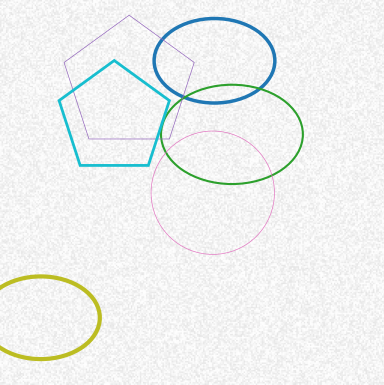[{"shape": "oval", "thickness": 2.5, "radius": 0.78, "center": [0.557, 0.842]}, {"shape": "oval", "thickness": 1.5, "radius": 0.92, "center": [0.602, 0.651]}, {"shape": "pentagon", "thickness": 0.5, "radius": 0.89, "center": [0.335, 0.783]}, {"shape": "circle", "thickness": 0.5, "radius": 0.8, "center": [0.553, 0.499]}, {"shape": "oval", "thickness": 3, "radius": 0.77, "center": [0.106, 0.175]}, {"shape": "pentagon", "thickness": 2, "radius": 0.75, "center": [0.297, 0.692]}]